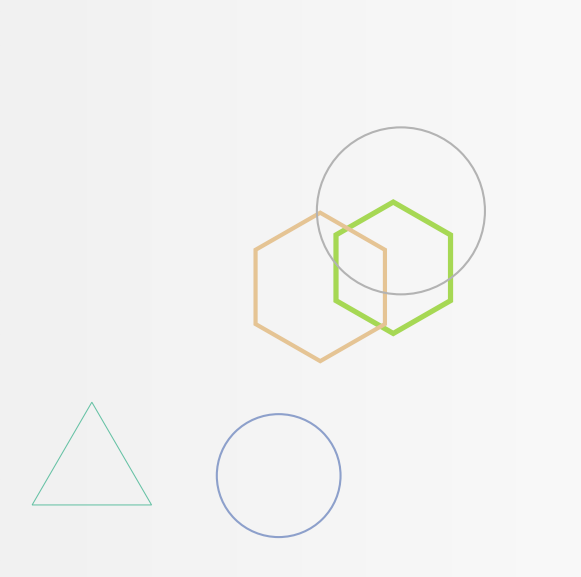[{"shape": "triangle", "thickness": 0.5, "radius": 0.59, "center": [0.158, 0.184]}, {"shape": "circle", "thickness": 1, "radius": 0.53, "center": [0.479, 0.176]}, {"shape": "hexagon", "thickness": 2.5, "radius": 0.57, "center": [0.677, 0.535]}, {"shape": "hexagon", "thickness": 2, "radius": 0.64, "center": [0.551, 0.502]}, {"shape": "circle", "thickness": 1, "radius": 0.72, "center": [0.69, 0.634]}]